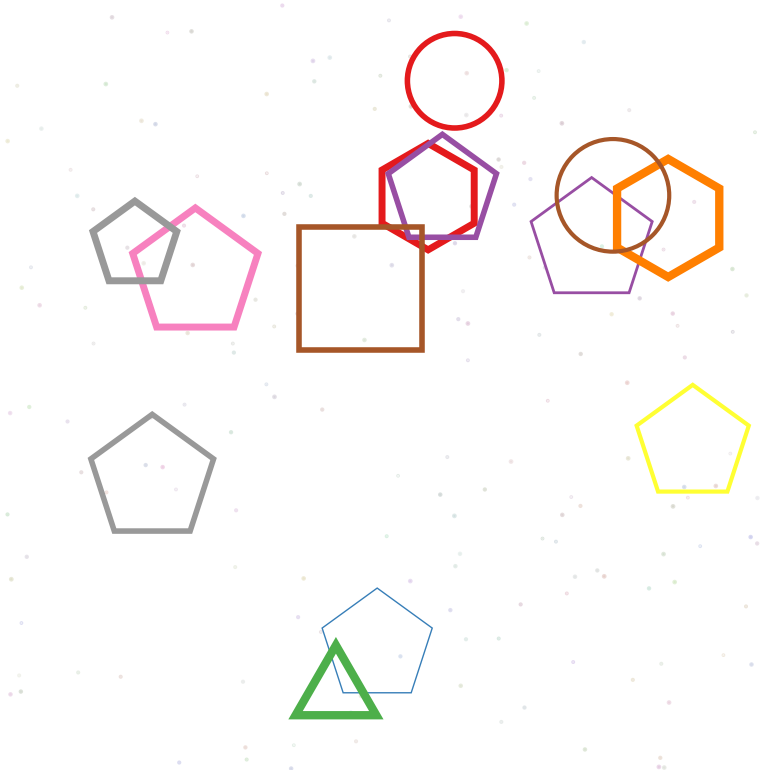[{"shape": "circle", "thickness": 2, "radius": 0.31, "center": [0.59, 0.895]}, {"shape": "hexagon", "thickness": 2.5, "radius": 0.35, "center": [0.556, 0.745]}, {"shape": "pentagon", "thickness": 0.5, "radius": 0.38, "center": [0.49, 0.161]}, {"shape": "triangle", "thickness": 3, "radius": 0.3, "center": [0.436, 0.101]}, {"shape": "pentagon", "thickness": 1, "radius": 0.41, "center": [0.768, 0.687]}, {"shape": "pentagon", "thickness": 2, "radius": 0.37, "center": [0.575, 0.752]}, {"shape": "hexagon", "thickness": 3, "radius": 0.38, "center": [0.868, 0.717]}, {"shape": "pentagon", "thickness": 1.5, "radius": 0.38, "center": [0.9, 0.424]}, {"shape": "square", "thickness": 2, "radius": 0.4, "center": [0.468, 0.625]}, {"shape": "circle", "thickness": 1.5, "radius": 0.37, "center": [0.796, 0.746]}, {"shape": "pentagon", "thickness": 2.5, "radius": 0.43, "center": [0.254, 0.644]}, {"shape": "pentagon", "thickness": 2.5, "radius": 0.29, "center": [0.175, 0.682]}, {"shape": "pentagon", "thickness": 2, "radius": 0.42, "center": [0.198, 0.378]}]